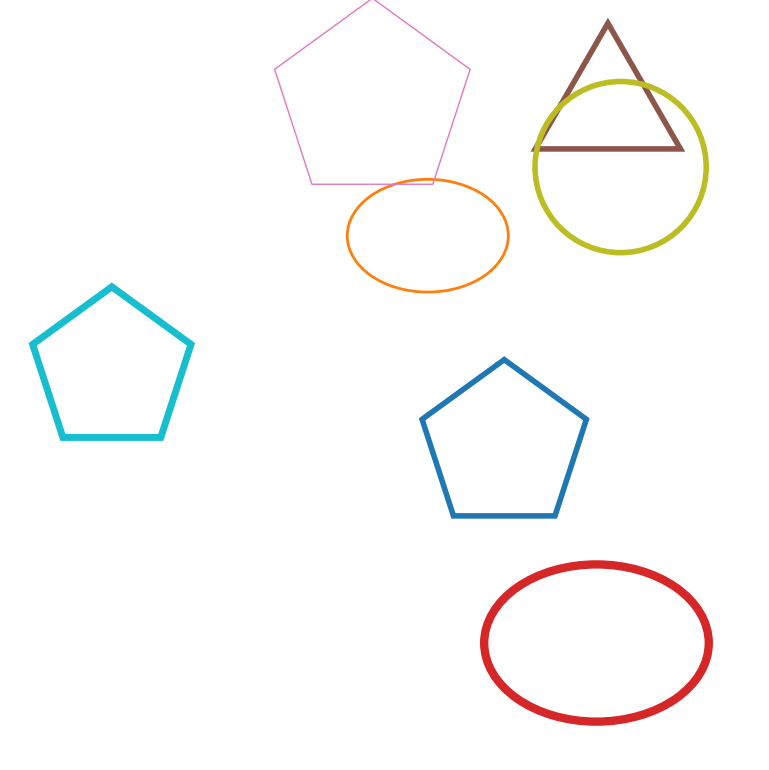[{"shape": "pentagon", "thickness": 2, "radius": 0.56, "center": [0.655, 0.421]}, {"shape": "oval", "thickness": 1, "radius": 0.52, "center": [0.556, 0.694]}, {"shape": "oval", "thickness": 3, "radius": 0.73, "center": [0.775, 0.165]}, {"shape": "triangle", "thickness": 2, "radius": 0.54, "center": [0.789, 0.861]}, {"shape": "pentagon", "thickness": 0.5, "radius": 0.67, "center": [0.484, 0.869]}, {"shape": "circle", "thickness": 2, "radius": 0.56, "center": [0.806, 0.783]}, {"shape": "pentagon", "thickness": 2.5, "radius": 0.54, "center": [0.145, 0.519]}]